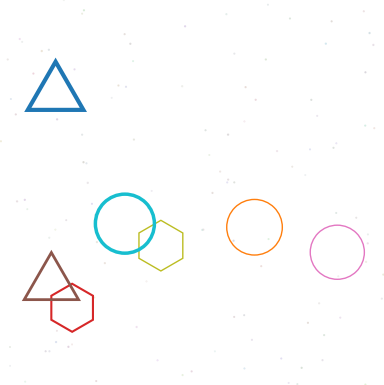[{"shape": "triangle", "thickness": 3, "radius": 0.42, "center": [0.144, 0.756]}, {"shape": "circle", "thickness": 1, "radius": 0.36, "center": [0.661, 0.41]}, {"shape": "hexagon", "thickness": 1.5, "radius": 0.31, "center": [0.187, 0.201]}, {"shape": "triangle", "thickness": 2, "radius": 0.41, "center": [0.133, 0.262]}, {"shape": "circle", "thickness": 1, "radius": 0.35, "center": [0.876, 0.345]}, {"shape": "hexagon", "thickness": 1, "radius": 0.33, "center": [0.418, 0.362]}, {"shape": "circle", "thickness": 2.5, "radius": 0.38, "center": [0.324, 0.419]}]